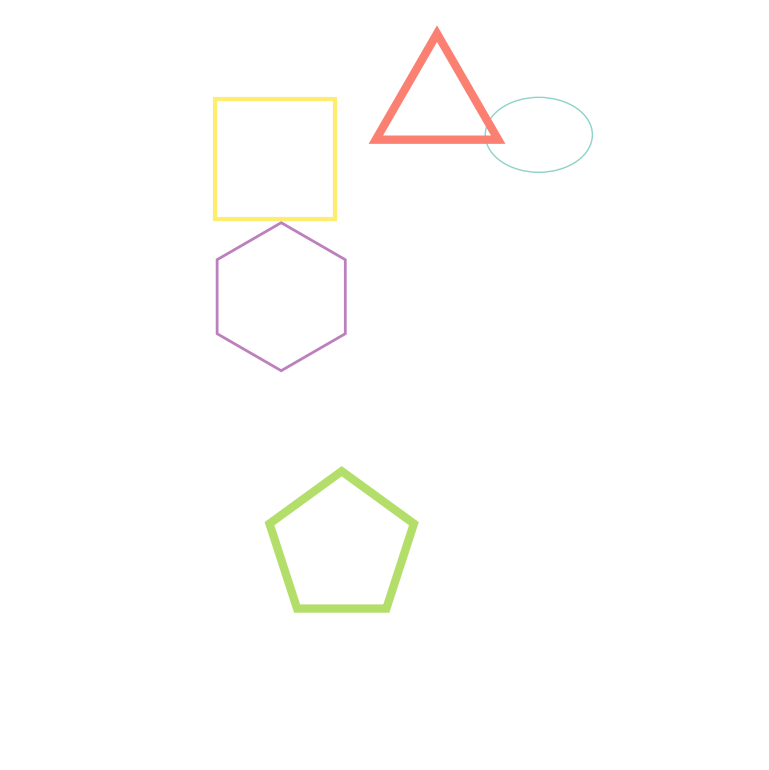[{"shape": "oval", "thickness": 0.5, "radius": 0.35, "center": [0.7, 0.825]}, {"shape": "triangle", "thickness": 3, "radius": 0.46, "center": [0.568, 0.864]}, {"shape": "pentagon", "thickness": 3, "radius": 0.49, "center": [0.444, 0.289]}, {"shape": "hexagon", "thickness": 1, "radius": 0.48, "center": [0.365, 0.615]}, {"shape": "square", "thickness": 1.5, "radius": 0.39, "center": [0.357, 0.793]}]